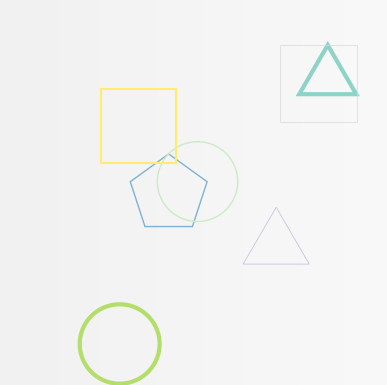[{"shape": "triangle", "thickness": 3, "radius": 0.42, "center": [0.846, 0.798]}, {"shape": "triangle", "thickness": 0.5, "radius": 0.49, "center": [0.713, 0.363]}, {"shape": "pentagon", "thickness": 1, "radius": 0.52, "center": [0.435, 0.496]}, {"shape": "circle", "thickness": 3, "radius": 0.52, "center": [0.309, 0.107]}, {"shape": "square", "thickness": 0.5, "radius": 0.5, "center": [0.821, 0.784]}, {"shape": "circle", "thickness": 1, "radius": 0.52, "center": [0.51, 0.528]}, {"shape": "square", "thickness": 1.5, "radius": 0.48, "center": [0.358, 0.673]}]